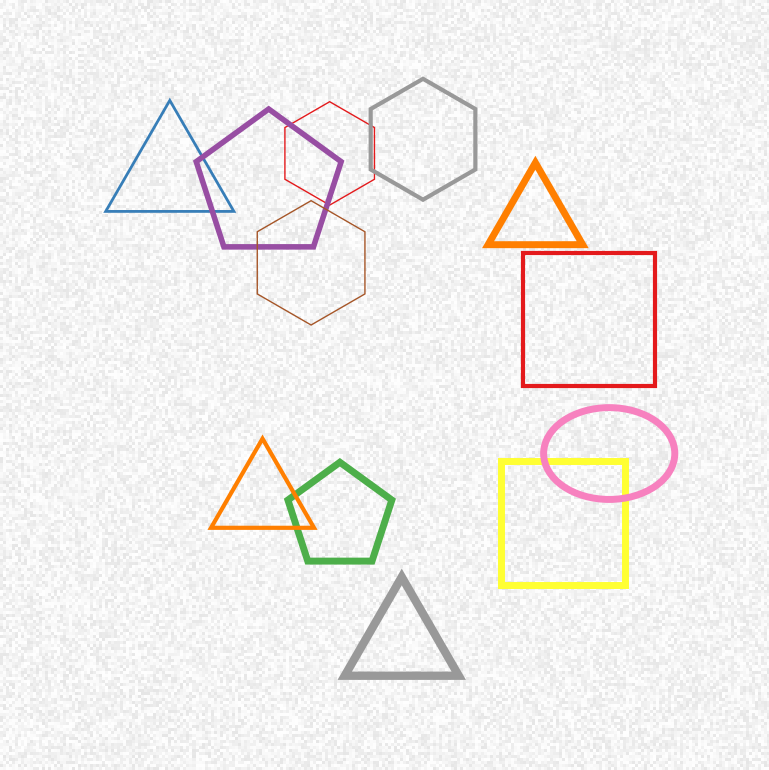[{"shape": "square", "thickness": 1.5, "radius": 0.43, "center": [0.765, 0.585]}, {"shape": "hexagon", "thickness": 0.5, "radius": 0.34, "center": [0.428, 0.801]}, {"shape": "triangle", "thickness": 1, "radius": 0.48, "center": [0.221, 0.774]}, {"shape": "pentagon", "thickness": 2.5, "radius": 0.35, "center": [0.441, 0.329]}, {"shape": "pentagon", "thickness": 2, "radius": 0.49, "center": [0.349, 0.759]}, {"shape": "triangle", "thickness": 1.5, "radius": 0.39, "center": [0.341, 0.353]}, {"shape": "triangle", "thickness": 2.5, "radius": 0.35, "center": [0.695, 0.718]}, {"shape": "square", "thickness": 2.5, "radius": 0.4, "center": [0.731, 0.321]}, {"shape": "hexagon", "thickness": 0.5, "radius": 0.4, "center": [0.404, 0.659]}, {"shape": "oval", "thickness": 2.5, "radius": 0.43, "center": [0.791, 0.411]}, {"shape": "hexagon", "thickness": 1.5, "radius": 0.39, "center": [0.549, 0.819]}, {"shape": "triangle", "thickness": 3, "radius": 0.43, "center": [0.522, 0.165]}]